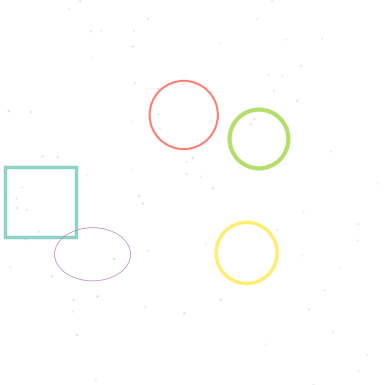[{"shape": "square", "thickness": 2.5, "radius": 0.46, "center": [0.105, 0.475]}, {"shape": "circle", "thickness": 1.5, "radius": 0.44, "center": [0.477, 0.701]}, {"shape": "circle", "thickness": 3, "radius": 0.38, "center": [0.673, 0.639]}, {"shape": "oval", "thickness": 0.5, "radius": 0.49, "center": [0.24, 0.34]}, {"shape": "circle", "thickness": 2.5, "radius": 0.4, "center": [0.641, 0.343]}]